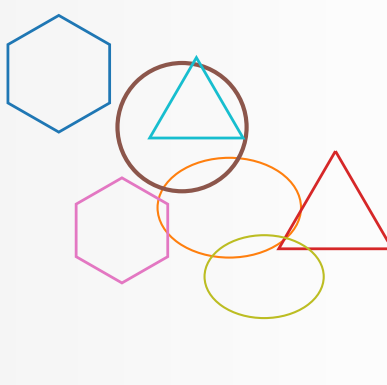[{"shape": "hexagon", "thickness": 2, "radius": 0.76, "center": [0.152, 0.808]}, {"shape": "oval", "thickness": 1.5, "radius": 0.93, "center": [0.592, 0.461]}, {"shape": "triangle", "thickness": 2, "radius": 0.85, "center": [0.866, 0.438]}, {"shape": "circle", "thickness": 3, "radius": 0.83, "center": [0.47, 0.67]}, {"shape": "hexagon", "thickness": 2, "radius": 0.68, "center": [0.315, 0.402]}, {"shape": "oval", "thickness": 1.5, "radius": 0.77, "center": [0.682, 0.281]}, {"shape": "triangle", "thickness": 2, "radius": 0.7, "center": [0.507, 0.711]}]